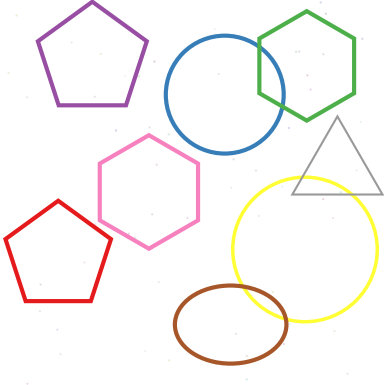[{"shape": "pentagon", "thickness": 3, "radius": 0.72, "center": [0.151, 0.334]}, {"shape": "circle", "thickness": 3, "radius": 0.77, "center": [0.584, 0.754]}, {"shape": "hexagon", "thickness": 3, "radius": 0.71, "center": [0.797, 0.829]}, {"shape": "pentagon", "thickness": 3, "radius": 0.74, "center": [0.24, 0.847]}, {"shape": "circle", "thickness": 2.5, "radius": 0.94, "center": [0.792, 0.352]}, {"shape": "oval", "thickness": 3, "radius": 0.72, "center": [0.599, 0.157]}, {"shape": "hexagon", "thickness": 3, "radius": 0.74, "center": [0.387, 0.501]}, {"shape": "triangle", "thickness": 1.5, "radius": 0.68, "center": [0.876, 0.562]}]